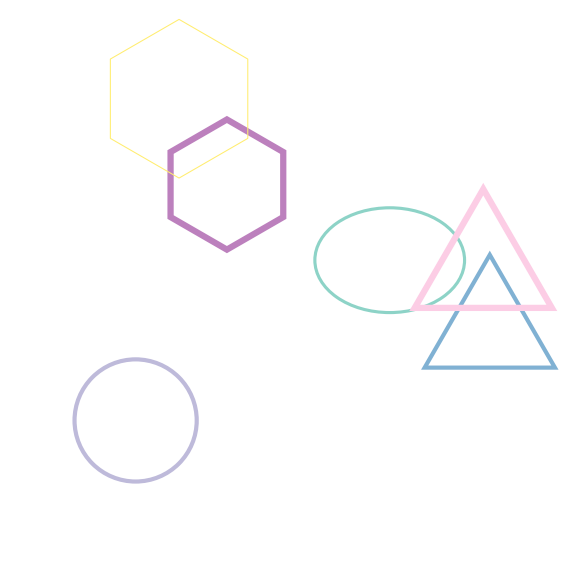[{"shape": "oval", "thickness": 1.5, "radius": 0.65, "center": [0.675, 0.549]}, {"shape": "circle", "thickness": 2, "radius": 0.53, "center": [0.235, 0.271]}, {"shape": "triangle", "thickness": 2, "radius": 0.65, "center": [0.848, 0.428]}, {"shape": "triangle", "thickness": 3, "radius": 0.69, "center": [0.837, 0.535]}, {"shape": "hexagon", "thickness": 3, "radius": 0.56, "center": [0.393, 0.68]}, {"shape": "hexagon", "thickness": 0.5, "radius": 0.69, "center": [0.31, 0.828]}]